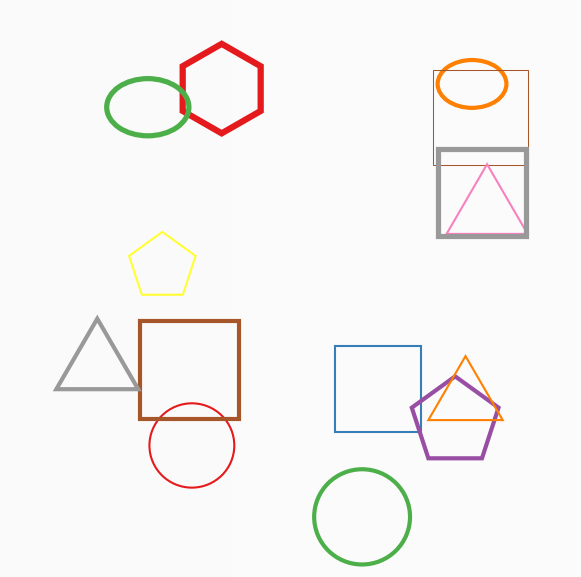[{"shape": "hexagon", "thickness": 3, "radius": 0.39, "center": [0.381, 0.846]}, {"shape": "circle", "thickness": 1, "radius": 0.36, "center": [0.33, 0.228]}, {"shape": "square", "thickness": 1, "radius": 0.37, "center": [0.65, 0.326]}, {"shape": "oval", "thickness": 2.5, "radius": 0.35, "center": [0.254, 0.813]}, {"shape": "circle", "thickness": 2, "radius": 0.41, "center": [0.623, 0.104]}, {"shape": "pentagon", "thickness": 2, "radius": 0.39, "center": [0.783, 0.269]}, {"shape": "oval", "thickness": 2, "radius": 0.3, "center": [0.812, 0.854]}, {"shape": "triangle", "thickness": 1, "radius": 0.37, "center": [0.801, 0.309]}, {"shape": "pentagon", "thickness": 1, "radius": 0.3, "center": [0.279, 0.537]}, {"shape": "square", "thickness": 2, "radius": 0.43, "center": [0.326, 0.358]}, {"shape": "square", "thickness": 0.5, "radius": 0.41, "center": [0.827, 0.795]}, {"shape": "triangle", "thickness": 1, "radius": 0.4, "center": [0.838, 0.634]}, {"shape": "square", "thickness": 2.5, "radius": 0.38, "center": [0.83, 0.665]}, {"shape": "triangle", "thickness": 2, "radius": 0.41, "center": [0.167, 0.366]}]